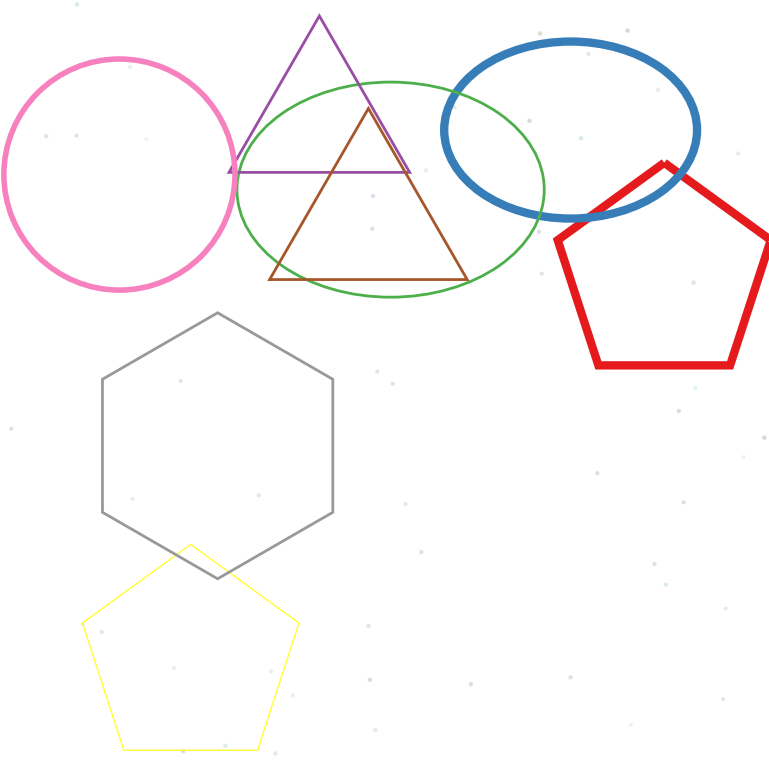[{"shape": "pentagon", "thickness": 3, "radius": 0.73, "center": [0.863, 0.643]}, {"shape": "oval", "thickness": 3, "radius": 0.82, "center": [0.741, 0.831]}, {"shape": "oval", "thickness": 1, "radius": 1.0, "center": [0.507, 0.754]}, {"shape": "triangle", "thickness": 1, "radius": 0.68, "center": [0.415, 0.844]}, {"shape": "pentagon", "thickness": 0.5, "radius": 0.74, "center": [0.248, 0.145]}, {"shape": "triangle", "thickness": 1, "radius": 0.74, "center": [0.478, 0.711]}, {"shape": "circle", "thickness": 2, "radius": 0.75, "center": [0.155, 0.773]}, {"shape": "hexagon", "thickness": 1, "radius": 0.86, "center": [0.283, 0.421]}]